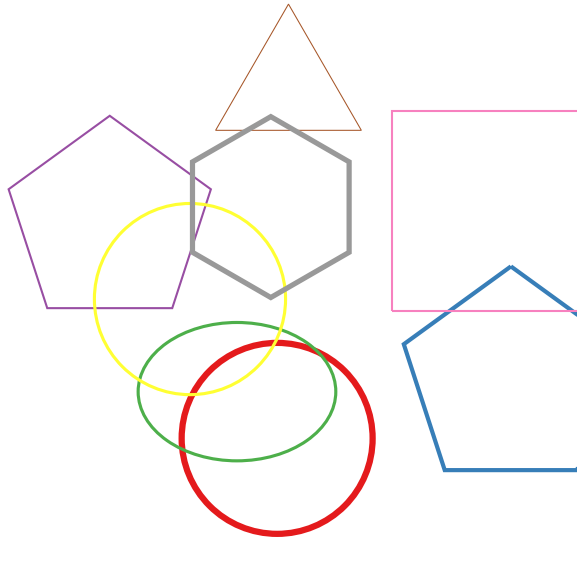[{"shape": "circle", "thickness": 3, "radius": 0.83, "center": [0.48, 0.24]}, {"shape": "pentagon", "thickness": 2, "radius": 0.98, "center": [0.885, 0.343]}, {"shape": "oval", "thickness": 1.5, "radius": 0.86, "center": [0.41, 0.321]}, {"shape": "pentagon", "thickness": 1, "radius": 0.92, "center": [0.19, 0.615]}, {"shape": "circle", "thickness": 1.5, "radius": 0.83, "center": [0.329, 0.481]}, {"shape": "triangle", "thickness": 0.5, "radius": 0.73, "center": [0.5, 0.846]}, {"shape": "square", "thickness": 1, "radius": 0.87, "center": [0.853, 0.634]}, {"shape": "hexagon", "thickness": 2.5, "radius": 0.78, "center": [0.469, 0.641]}]